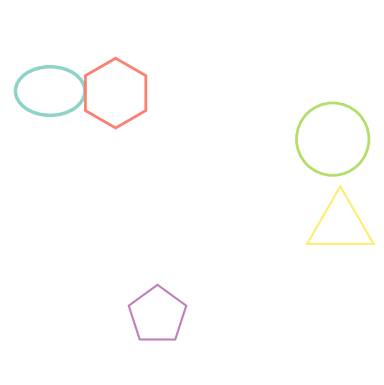[{"shape": "oval", "thickness": 2.5, "radius": 0.45, "center": [0.13, 0.764]}, {"shape": "hexagon", "thickness": 2, "radius": 0.45, "center": [0.3, 0.758]}, {"shape": "circle", "thickness": 2, "radius": 0.47, "center": [0.864, 0.639]}, {"shape": "pentagon", "thickness": 1.5, "radius": 0.39, "center": [0.409, 0.182]}, {"shape": "triangle", "thickness": 1.5, "radius": 0.5, "center": [0.884, 0.416]}]